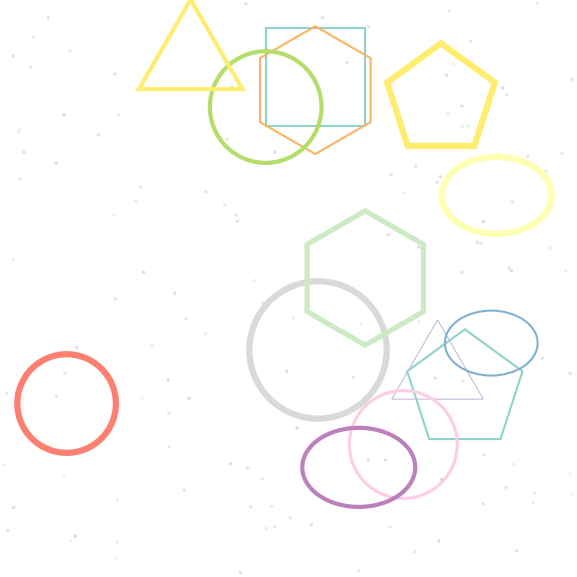[{"shape": "pentagon", "thickness": 1, "radius": 0.53, "center": [0.805, 0.324]}, {"shape": "square", "thickness": 1, "radius": 0.43, "center": [0.546, 0.866]}, {"shape": "oval", "thickness": 3, "radius": 0.48, "center": [0.86, 0.661]}, {"shape": "triangle", "thickness": 0.5, "radius": 0.46, "center": [0.758, 0.354]}, {"shape": "circle", "thickness": 3, "radius": 0.43, "center": [0.115, 0.3]}, {"shape": "oval", "thickness": 1, "radius": 0.4, "center": [0.851, 0.405]}, {"shape": "hexagon", "thickness": 1, "radius": 0.55, "center": [0.546, 0.843]}, {"shape": "circle", "thickness": 2, "radius": 0.48, "center": [0.46, 0.814]}, {"shape": "circle", "thickness": 1.5, "radius": 0.47, "center": [0.698, 0.229]}, {"shape": "circle", "thickness": 3, "radius": 0.59, "center": [0.551, 0.393]}, {"shape": "oval", "thickness": 2, "radius": 0.49, "center": [0.621, 0.19]}, {"shape": "hexagon", "thickness": 2.5, "radius": 0.58, "center": [0.632, 0.518]}, {"shape": "pentagon", "thickness": 3, "radius": 0.49, "center": [0.764, 0.826]}, {"shape": "triangle", "thickness": 2, "radius": 0.52, "center": [0.33, 0.897]}]